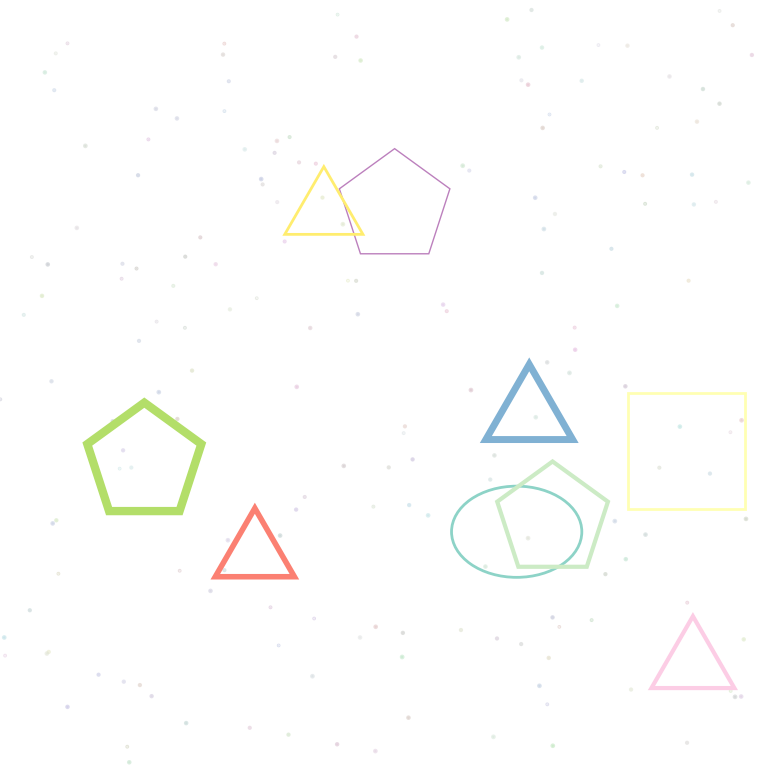[{"shape": "oval", "thickness": 1, "radius": 0.42, "center": [0.671, 0.309]}, {"shape": "square", "thickness": 1, "radius": 0.38, "center": [0.891, 0.414]}, {"shape": "triangle", "thickness": 2, "radius": 0.3, "center": [0.331, 0.281]}, {"shape": "triangle", "thickness": 2.5, "radius": 0.33, "center": [0.687, 0.462]}, {"shape": "pentagon", "thickness": 3, "radius": 0.39, "center": [0.187, 0.399]}, {"shape": "triangle", "thickness": 1.5, "radius": 0.31, "center": [0.9, 0.138]}, {"shape": "pentagon", "thickness": 0.5, "radius": 0.38, "center": [0.513, 0.731]}, {"shape": "pentagon", "thickness": 1.5, "radius": 0.38, "center": [0.718, 0.325]}, {"shape": "triangle", "thickness": 1, "radius": 0.29, "center": [0.421, 0.725]}]